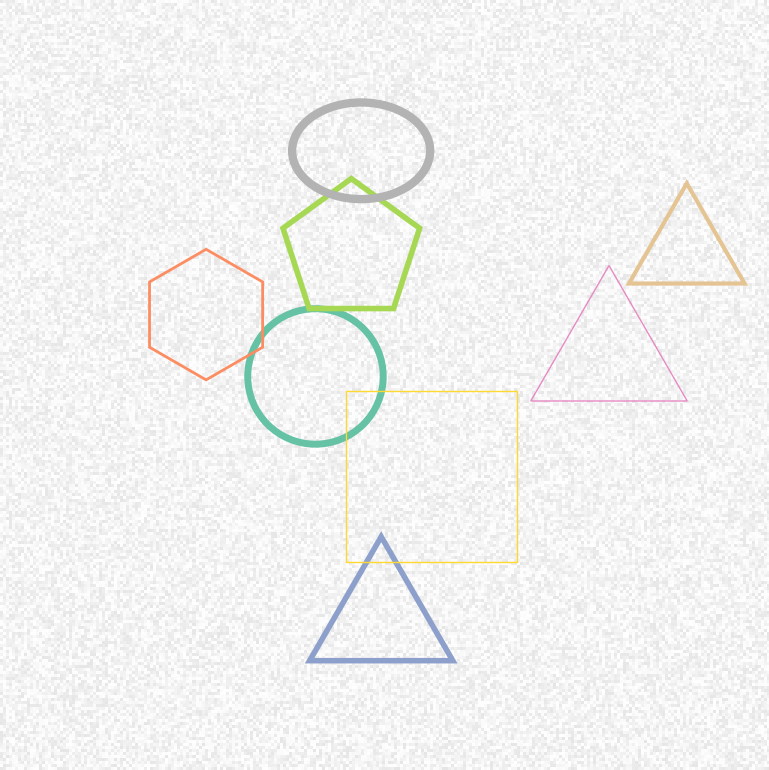[{"shape": "circle", "thickness": 2.5, "radius": 0.44, "center": [0.41, 0.511]}, {"shape": "hexagon", "thickness": 1, "radius": 0.42, "center": [0.268, 0.591]}, {"shape": "triangle", "thickness": 2, "radius": 0.54, "center": [0.495, 0.196]}, {"shape": "triangle", "thickness": 0.5, "radius": 0.59, "center": [0.791, 0.538]}, {"shape": "pentagon", "thickness": 2, "radius": 0.47, "center": [0.456, 0.675]}, {"shape": "square", "thickness": 0.5, "radius": 0.55, "center": [0.56, 0.382]}, {"shape": "triangle", "thickness": 1.5, "radius": 0.43, "center": [0.892, 0.675]}, {"shape": "oval", "thickness": 3, "radius": 0.45, "center": [0.469, 0.804]}]